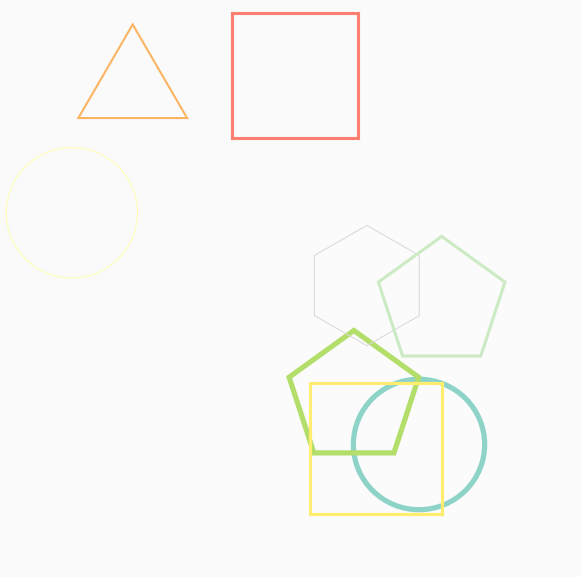[{"shape": "circle", "thickness": 2.5, "radius": 0.56, "center": [0.721, 0.229]}, {"shape": "circle", "thickness": 0.5, "radius": 0.56, "center": [0.124, 0.631]}, {"shape": "square", "thickness": 1.5, "radius": 0.54, "center": [0.507, 0.868]}, {"shape": "triangle", "thickness": 1, "radius": 0.54, "center": [0.228, 0.849]}, {"shape": "pentagon", "thickness": 2.5, "radius": 0.59, "center": [0.609, 0.31]}, {"shape": "hexagon", "thickness": 0.5, "radius": 0.52, "center": [0.631, 0.505]}, {"shape": "pentagon", "thickness": 1.5, "radius": 0.57, "center": [0.76, 0.475]}, {"shape": "square", "thickness": 1.5, "radius": 0.57, "center": [0.647, 0.222]}]